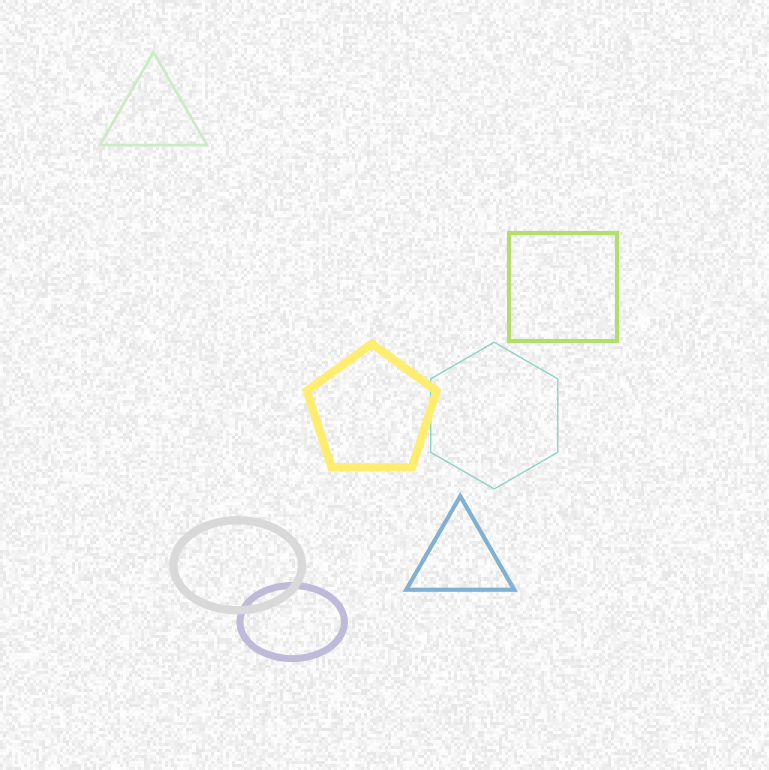[{"shape": "hexagon", "thickness": 0.5, "radius": 0.48, "center": [0.642, 0.46]}, {"shape": "oval", "thickness": 2.5, "radius": 0.34, "center": [0.379, 0.192]}, {"shape": "triangle", "thickness": 1.5, "radius": 0.4, "center": [0.598, 0.275]}, {"shape": "square", "thickness": 1.5, "radius": 0.35, "center": [0.732, 0.628]}, {"shape": "oval", "thickness": 3, "radius": 0.42, "center": [0.309, 0.266]}, {"shape": "triangle", "thickness": 1, "radius": 0.4, "center": [0.199, 0.852]}, {"shape": "pentagon", "thickness": 3, "radius": 0.44, "center": [0.483, 0.465]}]